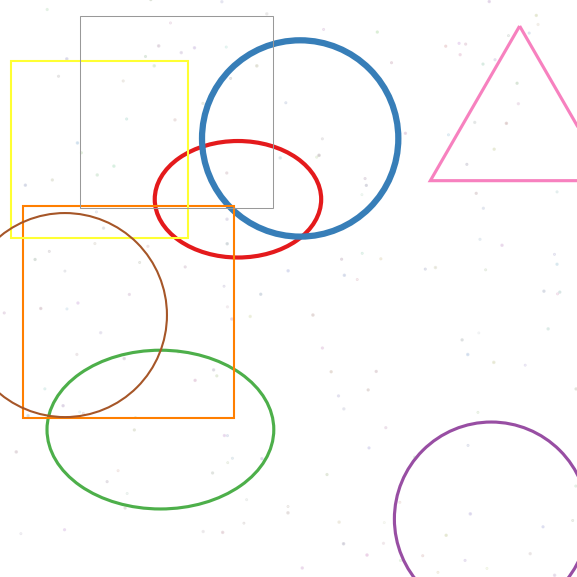[{"shape": "oval", "thickness": 2, "radius": 0.72, "center": [0.412, 0.654]}, {"shape": "circle", "thickness": 3, "radius": 0.85, "center": [0.52, 0.759]}, {"shape": "oval", "thickness": 1.5, "radius": 0.98, "center": [0.278, 0.255]}, {"shape": "circle", "thickness": 1.5, "radius": 0.84, "center": [0.851, 0.101]}, {"shape": "square", "thickness": 1, "radius": 0.92, "center": [0.222, 0.459]}, {"shape": "square", "thickness": 1, "radius": 0.76, "center": [0.172, 0.741]}, {"shape": "circle", "thickness": 1, "radius": 0.88, "center": [0.112, 0.454]}, {"shape": "triangle", "thickness": 1.5, "radius": 0.89, "center": [0.9, 0.776]}, {"shape": "square", "thickness": 0.5, "radius": 0.83, "center": [0.306, 0.805]}]